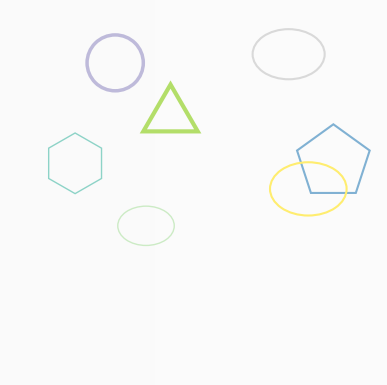[{"shape": "hexagon", "thickness": 1, "radius": 0.39, "center": [0.194, 0.576]}, {"shape": "circle", "thickness": 2.5, "radius": 0.36, "center": [0.297, 0.837]}, {"shape": "pentagon", "thickness": 1.5, "radius": 0.49, "center": [0.86, 0.579]}, {"shape": "triangle", "thickness": 3, "radius": 0.41, "center": [0.44, 0.699]}, {"shape": "oval", "thickness": 1.5, "radius": 0.46, "center": [0.745, 0.859]}, {"shape": "oval", "thickness": 1, "radius": 0.36, "center": [0.377, 0.414]}, {"shape": "oval", "thickness": 1.5, "radius": 0.49, "center": [0.796, 0.509]}]